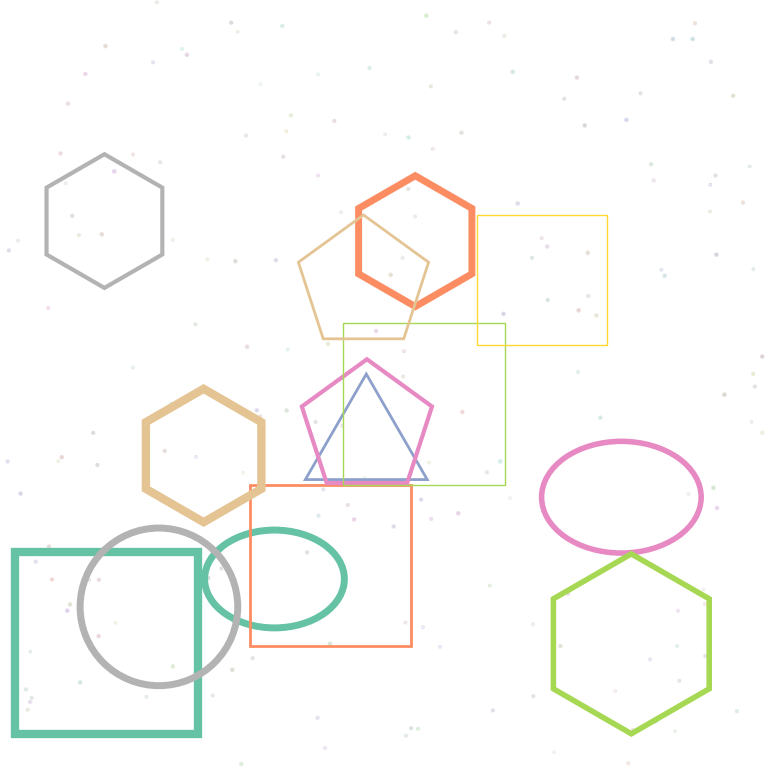[{"shape": "square", "thickness": 3, "radius": 0.59, "center": [0.138, 0.165]}, {"shape": "oval", "thickness": 2.5, "radius": 0.45, "center": [0.356, 0.248]}, {"shape": "square", "thickness": 1, "radius": 0.52, "center": [0.43, 0.266]}, {"shape": "hexagon", "thickness": 2.5, "radius": 0.42, "center": [0.539, 0.687]}, {"shape": "triangle", "thickness": 1, "radius": 0.46, "center": [0.476, 0.423]}, {"shape": "pentagon", "thickness": 1.5, "radius": 0.44, "center": [0.477, 0.445]}, {"shape": "oval", "thickness": 2, "radius": 0.52, "center": [0.807, 0.354]}, {"shape": "square", "thickness": 0.5, "radius": 0.53, "center": [0.55, 0.475]}, {"shape": "hexagon", "thickness": 2, "radius": 0.58, "center": [0.82, 0.164]}, {"shape": "square", "thickness": 0.5, "radius": 0.42, "center": [0.704, 0.636]}, {"shape": "pentagon", "thickness": 1, "radius": 0.44, "center": [0.472, 0.632]}, {"shape": "hexagon", "thickness": 3, "radius": 0.43, "center": [0.264, 0.408]}, {"shape": "circle", "thickness": 2.5, "radius": 0.51, "center": [0.206, 0.212]}, {"shape": "hexagon", "thickness": 1.5, "radius": 0.43, "center": [0.136, 0.713]}]